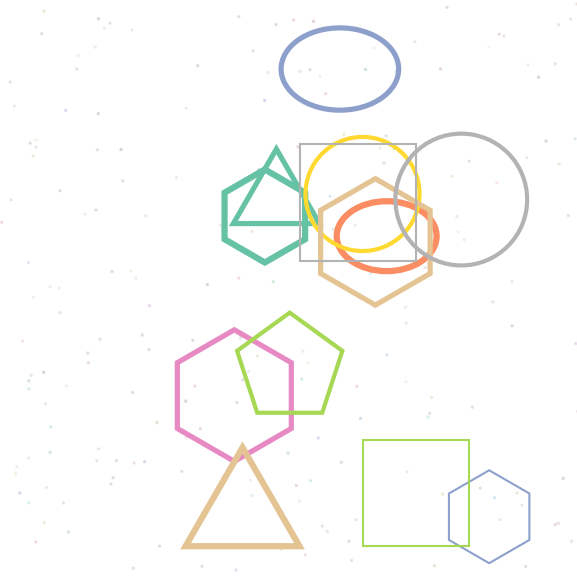[{"shape": "hexagon", "thickness": 3, "radius": 0.4, "center": [0.459, 0.625]}, {"shape": "triangle", "thickness": 2.5, "radius": 0.43, "center": [0.479, 0.655]}, {"shape": "oval", "thickness": 3, "radius": 0.43, "center": [0.67, 0.59]}, {"shape": "oval", "thickness": 2.5, "radius": 0.51, "center": [0.589, 0.88]}, {"shape": "hexagon", "thickness": 1, "radius": 0.4, "center": [0.847, 0.104]}, {"shape": "hexagon", "thickness": 2.5, "radius": 0.57, "center": [0.406, 0.314]}, {"shape": "pentagon", "thickness": 2, "radius": 0.48, "center": [0.502, 0.362]}, {"shape": "square", "thickness": 1, "radius": 0.46, "center": [0.72, 0.145]}, {"shape": "circle", "thickness": 2, "radius": 0.49, "center": [0.628, 0.663]}, {"shape": "hexagon", "thickness": 2.5, "radius": 0.55, "center": [0.65, 0.58]}, {"shape": "triangle", "thickness": 3, "radius": 0.57, "center": [0.42, 0.11]}, {"shape": "circle", "thickness": 2, "radius": 0.57, "center": [0.799, 0.654]}, {"shape": "square", "thickness": 1, "radius": 0.5, "center": [0.62, 0.649]}]